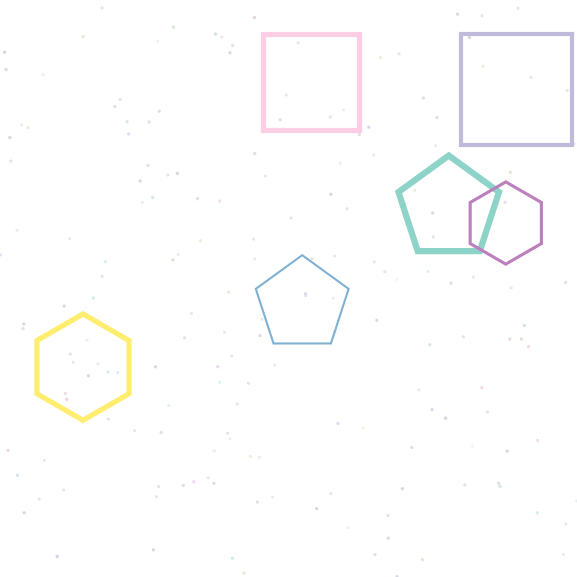[{"shape": "pentagon", "thickness": 3, "radius": 0.46, "center": [0.777, 0.638]}, {"shape": "square", "thickness": 2, "radius": 0.48, "center": [0.895, 0.843]}, {"shape": "pentagon", "thickness": 1, "radius": 0.42, "center": [0.523, 0.473]}, {"shape": "square", "thickness": 2.5, "radius": 0.42, "center": [0.539, 0.857]}, {"shape": "hexagon", "thickness": 1.5, "radius": 0.36, "center": [0.876, 0.613]}, {"shape": "hexagon", "thickness": 2.5, "radius": 0.46, "center": [0.144, 0.363]}]